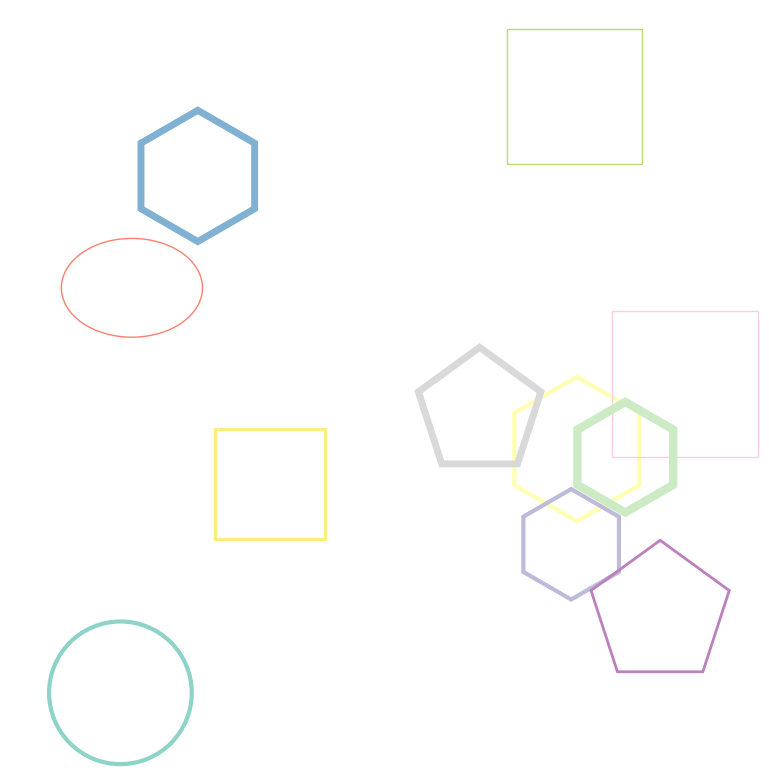[{"shape": "circle", "thickness": 1.5, "radius": 0.46, "center": [0.156, 0.1]}, {"shape": "hexagon", "thickness": 1.5, "radius": 0.47, "center": [0.749, 0.417]}, {"shape": "hexagon", "thickness": 1.5, "radius": 0.36, "center": [0.742, 0.293]}, {"shape": "oval", "thickness": 0.5, "radius": 0.46, "center": [0.171, 0.626]}, {"shape": "hexagon", "thickness": 2.5, "radius": 0.43, "center": [0.257, 0.772]}, {"shape": "square", "thickness": 0.5, "radius": 0.44, "center": [0.746, 0.874]}, {"shape": "square", "thickness": 0.5, "radius": 0.47, "center": [0.889, 0.501]}, {"shape": "pentagon", "thickness": 2.5, "radius": 0.42, "center": [0.623, 0.465]}, {"shape": "pentagon", "thickness": 1, "radius": 0.47, "center": [0.857, 0.204]}, {"shape": "hexagon", "thickness": 3, "radius": 0.36, "center": [0.812, 0.406]}, {"shape": "square", "thickness": 1, "radius": 0.36, "center": [0.351, 0.371]}]